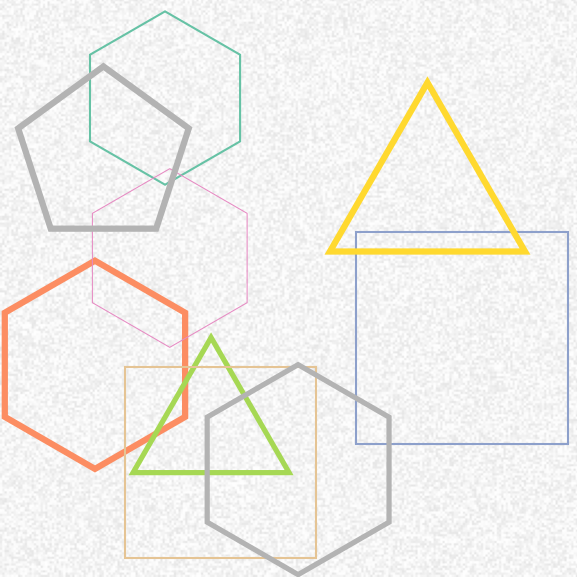[{"shape": "hexagon", "thickness": 1, "radius": 0.75, "center": [0.286, 0.829]}, {"shape": "hexagon", "thickness": 3, "radius": 0.9, "center": [0.164, 0.367]}, {"shape": "square", "thickness": 1, "radius": 0.92, "center": [0.8, 0.413]}, {"shape": "hexagon", "thickness": 0.5, "radius": 0.77, "center": [0.294, 0.552]}, {"shape": "triangle", "thickness": 2.5, "radius": 0.78, "center": [0.366, 0.259]}, {"shape": "triangle", "thickness": 3, "radius": 0.98, "center": [0.74, 0.661]}, {"shape": "square", "thickness": 1, "radius": 0.83, "center": [0.382, 0.199]}, {"shape": "hexagon", "thickness": 2.5, "radius": 0.91, "center": [0.516, 0.186]}, {"shape": "pentagon", "thickness": 3, "radius": 0.78, "center": [0.179, 0.729]}]